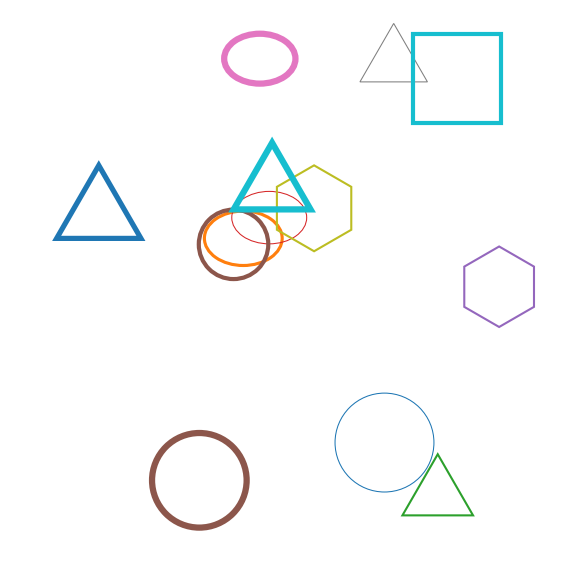[{"shape": "circle", "thickness": 0.5, "radius": 0.43, "center": [0.666, 0.233]}, {"shape": "triangle", "thickness": 2.5, "radius": 0.42, "center": [0.171, 0.628]}, {"shape": "oval", "thickness": 1.5, "radius": 0.34, "center": [0.421, 0.587]}, {"shape": "triangle", "thickness": 1, "radius": 0.35, "center": [0.758, 0.142]}, {"shape": "oval", "thickness": 0.5, "radius": 0.32, "center": [0.466, 0.622]}, {"shape": "hexagon", "thickness": 1, "radius": 0.35, "center": [0.864, 0.503]}, {"shape": "circle", "thickness": 2, "radius": 0.3, "center": [0.404, 0.576]}, {"shape": "circle", "thickness": 3, "radius": 0.41, "center": [0.345, 0.167]}, {"shape": "oval", "thickness": 3, "radius": 0.31, "center": [0.45, 0.898]}, {"shape": "triangle", "thickness": 0.5, "radius": 0.34, "center": [0.682, 0.891]}, {"shape": "hexagon", "thickness": 1, "radius": 0.37, "center": [0.544, 0.638]}, {"shape": "square", "thickness": 2, "radius": 0.38, "center": [0.791, 0.863]}, {"shape": "triangle", "thickness": 3, "radius": 0.38, "center": [0.471, 0.675]}]